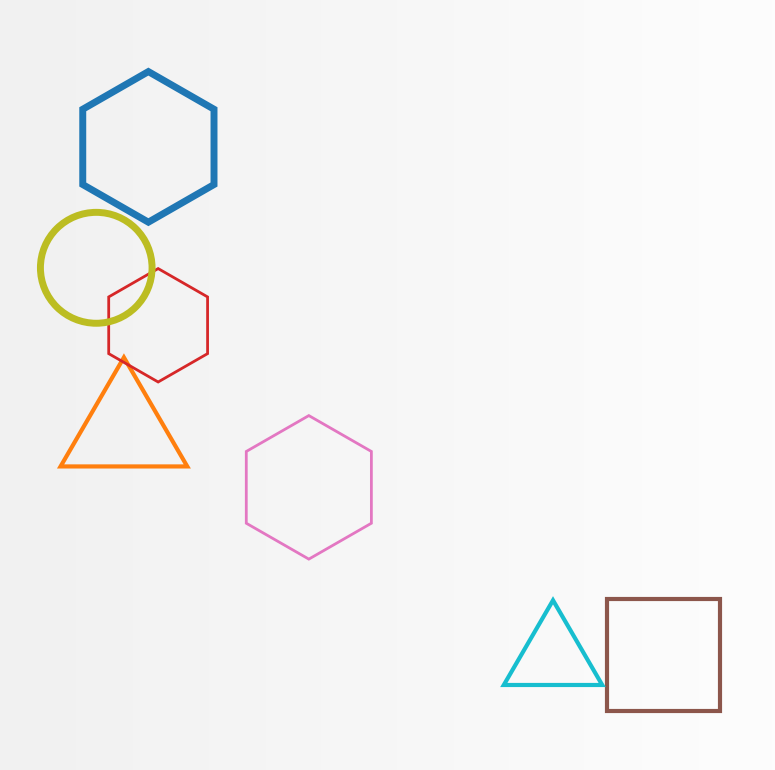[{"shape": "hexagon", "thickness": 2.5, "radius": 0.49, "center": [0.191, 0.809]}, {"shape": "triangle", "thickness": 1.5, "radius": 0.47, "center": [0.16, 0.441]}, {"shape": "hexagon", "thickness": 1, "radius": 0.37, "center": [0.204, 0.578]}, {"shape": "square", "thickness": 1.5, "radius": 0.36, "center": [0.856, 0.149]}, {"shape": "hexagon", "thickness": 1, "radius": 0.47, "center": [0.398, 0.367]}, {"shape": "circle", "thickness": 2.5, "radius": 0.36, "center": [0.124, 0.652]}, {"shape": "triangle", "thickness": 1.5, "radius": 0.37, "center": [0.714, 0.147]}]